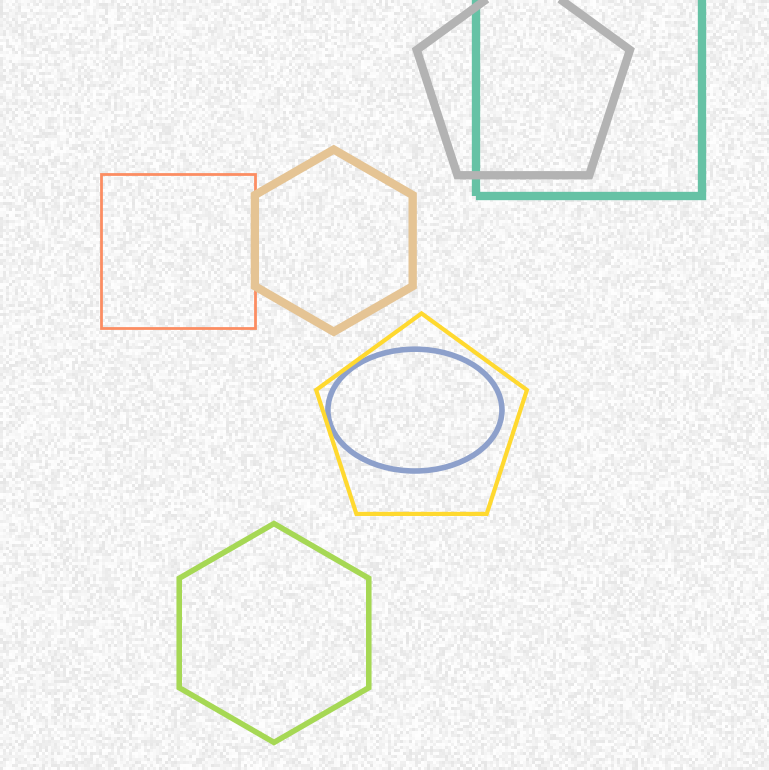[{"shape": "square", "thickness": 3, "radius": 0.73, "center": [0.765, 0.892]}, {"shape": "square", "thickness": 1, "radius": 0.5, "center": [0.231, 0.674]}, {"shape": "oval", "thickness": 2, "radius": 0.57, "center": [0.539, 0.467]}, {"shape": "hexagon", "thickness": 2, "radius": 0.71, "center": [0.356, 0.178]}, {"shape": "pentagon", "thickness": 1.5, "radius": 0.72, "center": [0.547, 0.449]}, {"shape": "hexagon", "thickness": 3, "radius": 0.59, "center": [0.433, 0.687]}, {"shape": "pentagon", "thickness": 3, "radius": 0.73, "center": [0.68, 0.89]}]